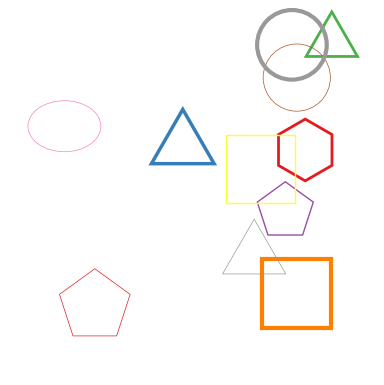[{"shape": "pentagon", "thickness": 0.5, "radius": 0.48, "center": [0.246, 0.206]}, {"shape": "hexagon", "thickness": 2, "radius": 0.4, "center": [0.793, 0.61]}, {"shape": "triangle", "thickness": 2.5, "radius": 0.47, "center": [0.475, 0.622]}, {"shape": "triangle", "thickness": 2, "radius": 0.39, "center": [0.862, 0.892]}, {"shape": "pentagon", "thickness": 1, "radius": 0.38, "center": [0.741, 0.451]}, {"shape": "square", "thickness": 3, "radius": 0.45, "center": [0.77, 0.237]}, {"shape": "square", "thickness": 1, "radius": 0.45, "center": [0.677, 0.561]}, {"shape": "circle", "thickness": 0.5, "radius": 0.44, "center": [0.771, 0.799]}, {"shape": "oval", "thickness": 0.5, "radius": 0.47, "center": [0.167, 0.672]}, {"shape": "triangle", "thickness": 0.5, "radius": 0.47, "center": [0.66, 0.336]}, {"shape": "circle", "thickness": 3, "radius": 0.45, "center": [0.758, 0.884]}]